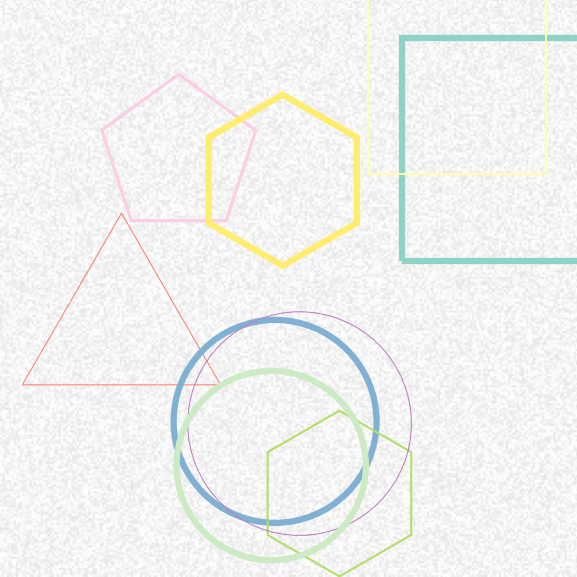[{"shape": "square", "thickness": 3, "radius": 0.97, "center": [0.889, 0.74]}, {"shape": "square", "thickness": 1, "radius": 0.77, "center": [0.792, 0.853]}, {"shape": "triangle", "thickness": 0.5, "radius": 0.99, "center": [0.21, 0.432]}, {"shape": "circle", "thickness": 3, "radius": 0.88, "center": [0.476, 0.269]}, {"shape": "hexagon", "thickness": 1, "radius": 0.72, "center": [0.588, 0.145]}, {"shape": "pentagon", "thickness": 1.5, "radius": 0.7, "center": [0.31, 0.73]}, {"shape": "circle", "thickness": 0.5, "radius": 0.97, "center": [0.519, 0.266]}, {"shape": "circle", "thickness": 3, "radius": 0.82, "center": [0.47, 0.193]}, {"shape": "hexagon", "thickness": 3, "radius": 0.74, "center": [0.49, 0.687]}]